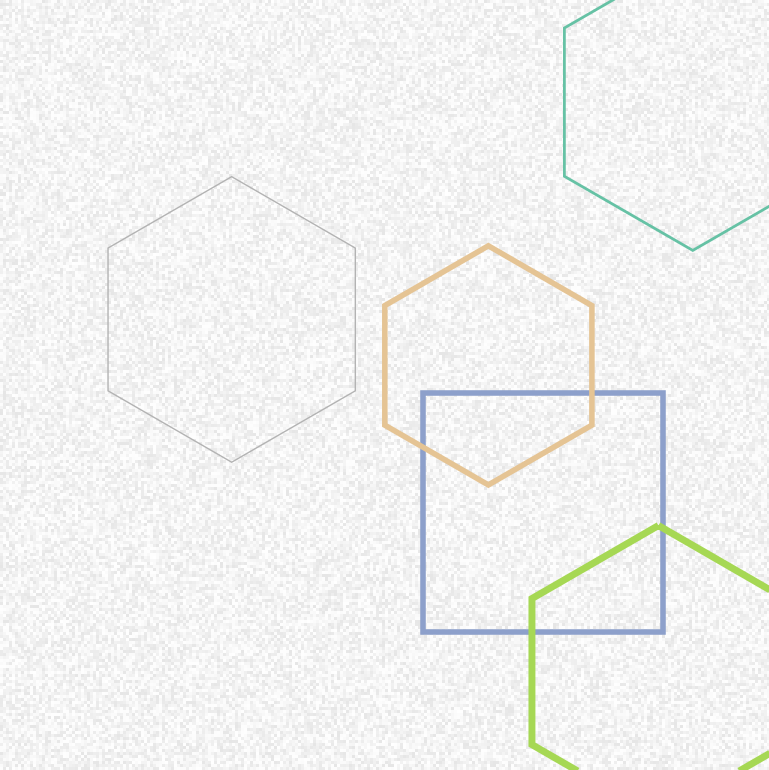[{"shape": "hexagon", "thickness": 1, "radius": 0.96, "center": [0.9, 0.867]}, {"shape": "square", "thickness": 2, "radius": 0.78, "center": [0.705, 0.335]}, {"shape": "hexagon", "thickness": 2.5, "radius": 0.95, "center": [0.855, 0.128]}, {"shape": "hexagon", "thickness": 2, "radius": 0.78, "center": [0.634, 0.525]}, {"shape": "hexagon", "thickness": 0.5, "radius": 0.93, "center": [0.301, 0.585]}]